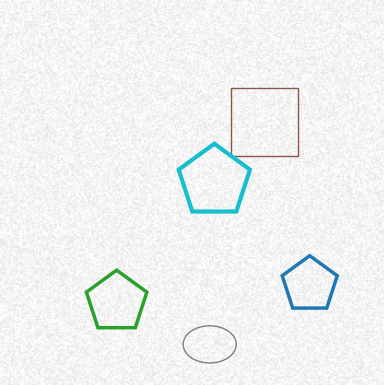[{"shape": "pentagon", "thickness": 2.5, "radius": 0.38, "center": [0.804, 0.261]}, {"shape": "pentagon", "thickness": 2.5, "radius": 0.41, "center": [0.303, 0.216]}, {"shape": "square", "thickness": 1, "radius": 0.44, "center": [0.688, 0.683]}, {"shape": "oval", "thickness": 1, "radius": 0.34, "center": [0.545, 0.105]}, {"shape": "pentagon", "thickness": 3, "radius": 0.49, "center": [0.557, 0.529]}]